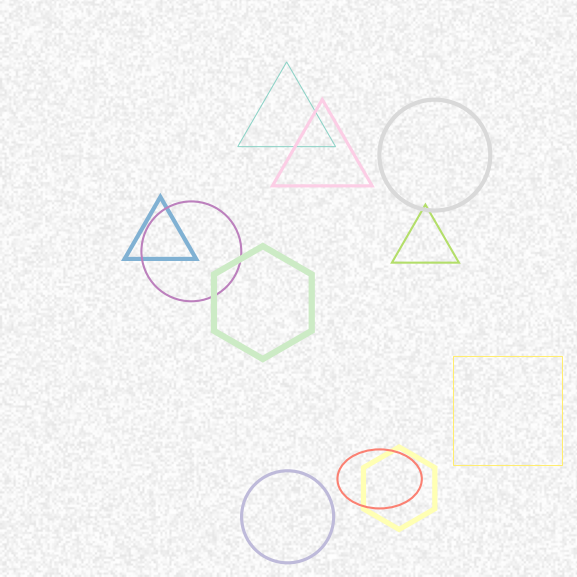[{"shape": "triangle", "thickness": 0.5, "radius": 0.49, "center": [0.496, 0.794]}, {"shape": "hexagon", "thickness": 2.5, "radius": 0.36, "center": [0.691, 0.154]}, {"shape": "circle", "thickness": 1.5, "radius": 0.4, "center": [0.498, 0.104]}, {"shape": "oval", "thickness": 1, "radius": 0.37, "center": [0.657, 0.17]}, {"shape": "triangle", "thickness": 2, "radius": 0.36, "center": [0.278, 0.587]}, {"shape": "triangle", "thickness": 1, "radius": 0.33, "center": [0.737, 0.578]}, {"shape": "triangle", "thickness": 1.5, "radius": 0.5, "center": [0.558, 0.727]}, {"shape": "circle", "thickness": 2, "radius": 0.48, "center": [0.753, 0.731]}, {"shape": "circle", "thickness": 1, "radius": 0.43, "center": [0.331, 0.564]}, {"shape": "hexagon", "thickness": 3, "radius": 0.49, "center": [0.455, 0.475]}, {"shape": "square", "thickness": 0.5, "radius": 0.47, "center": [0.879, 0.289]}]